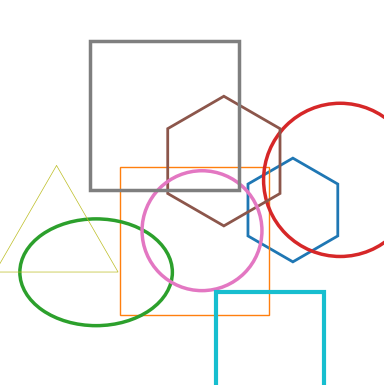[{"shape": "hexagon", "thickness": 2, "radius": 0.67, "center": [0.761, 0.455]}, {"shape": "square", "thickness": 1, "radius": 0.96, "center": [0.505, 0.374]}, {"shape": "oval", "thickness": 2.5, "radius": 0.99, "center": [0.25, 0.293]}, {"shape": "circle", "thickness": 2.5, "radius": 0.99, "center": [0.884, 0.533]}, {"shape": "hexagon", "thickness": 2, "radius": 0.84, "center": [0.581, 0.582]}, {"shape": "circle", "thickness": 2.5, "radius": 0.78, "center": [0.525, 0.401]}, {"shape": "square", "thickness": 2.5, "radius": 0.97, "center": [0.428, 0.699]}, {"shape": "triangle", "thickness": 0.5, "radius": 0.92, "center": [0.147, 0.386]}, {"shape": "square", "thickness": 3, "radius": 0.7, "center": [0.702, 0.101]}]